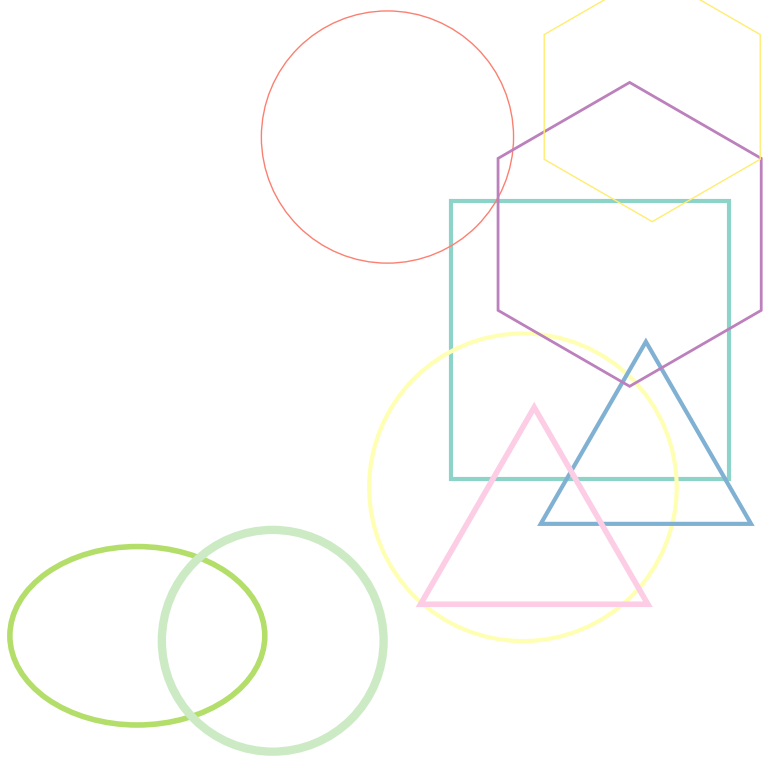[{"shape": "square", "thickness": 1.5, "radius": 0.9, "center": [0.766, 0.558]}, {"shape": "circle", "thickness": 1.5, "radius": 1.0, "center": [0.679, 0.367]}, {"shape": "circle", "thickness": 0.5, "radius": 0.82, "center": [0.503, 0.822]}, {"shape": "triangle", "thickness": 1.5, "radius": 0.79, "center": [0.839, 0.399]}, {"shape": "oval", "thickness": 2, "radius": 0.83, "center": [0.178, 0.174]}, {"shape": "triangle", "thickness": 2, "radius": 0.85, "center": [0.694, 0.3]}, {"shape": "hexagon", "thickness": 1, "radius": 0.99, "center": [0.818, 0.696]}, {"shape": "circle", "thickness": 3, "radius": 0.72, "center": [0.354, 0.168]}, {"shape": "hexagon", "thickness": 0.5, "radius": 0.81, "center": [0.847, 0.874]}]